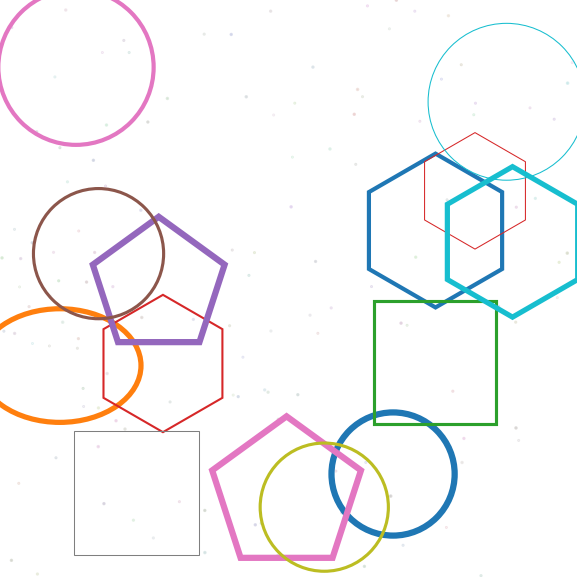[{"shape": "hexagon", "thickness": 2, "radius": 0.67, "center": [0.754, 0.6]}, {"shape": "circle", "thickness": 3, "radius": 0.53, "center": [0.681, 0.178]}, {"shape": "oval", "thickness": 2.5, "radius": 0.7, "center": [0.104, 0.366]}, {"shape": "square", "thickness": 1.5, "radius": 0.53, "center": [0.753, 0.371]}, {"shape": "hexagon", "thickness": 1, "radius": 0.59, "center": [0.282, 0.37]}, {"shape": "hexagon", "thickness": 0.5, "radius": 0.5, "center": [0.823, 0.669]}, {"shape": "pentagon", "thickness": 3, "radius": 0.6, "center": [0.275, 0.504]}, {"shape": "circle", "thickness": 1.5, "radius": 0.56, "center": [0.171, 0.56]}, {"shape": "circle", "thickness": 2, "radius": 0.67, "center": [0.132, 0.883]}, {"shape": "pentagon", "thickness": 3, "radius": 0.68, "center": [0.496, 0.143]}, {"shape": "square", "thickness": 0.5, "radius": 0.54, "center": [0.237, 0.145]}, {"shape": "circle", "thickness": 1.5, "radius": 0.56, "center": [0.561, 0.121]}, {"shape": "hexagon", "thickness": 2.5, "radius": 0.65, "center": [0.887, 0.58]}, {"shape": "circle", "thickness": 0.5, "radius": 0.68, "center": [0.877, 0.823]}]